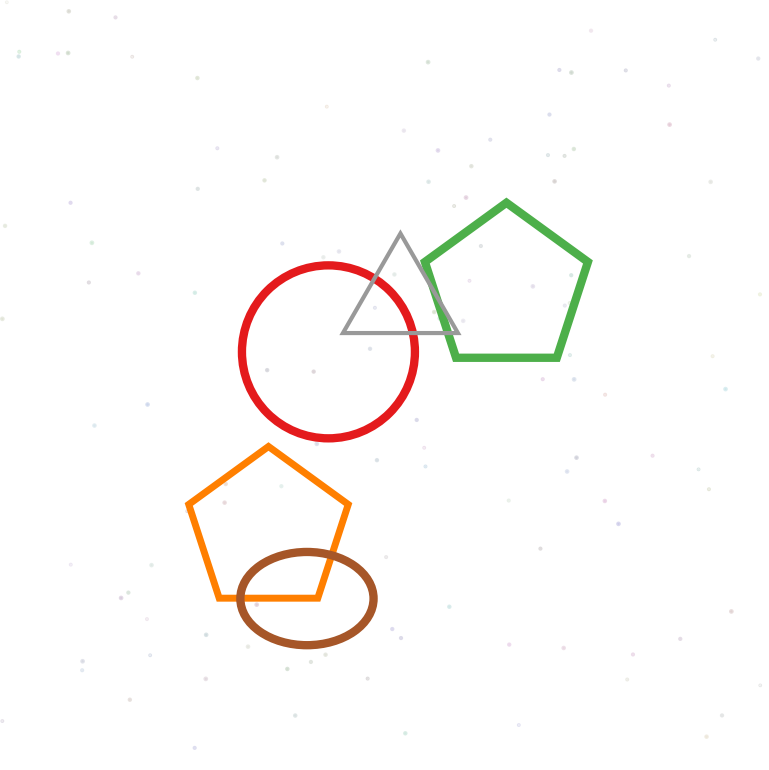[{"shape": "circle", "thickness": 3, "radius": 0.56, "center": [0.427, 0.543]}, {"shape": "pentagon", "thickness": 3, "radius": 0.56, "center": [0.658, 0.625]}, {"shape": "pentagon", "thickness": 2.5, "radius": 0.54, "center": [0.349, 0.311]}, {"shape": "oval", "thickness": 3, "radius": 0.43, "center": [0.399, 0.223]}, {"shape": "triangle", "thickness": 1.5, "radius": 0.43, "center": [0.52, 0.611]}]